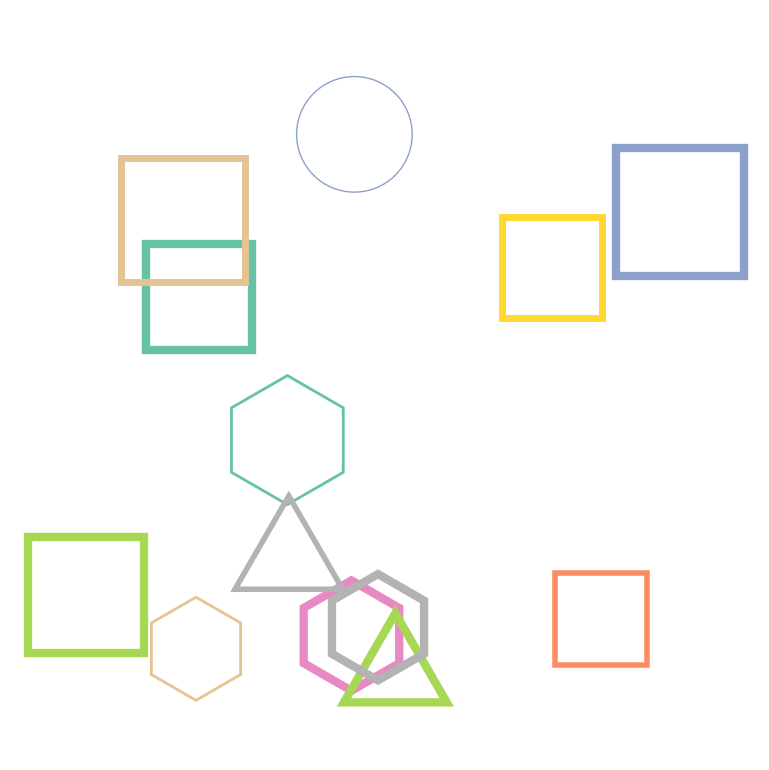[{"shape": "hexagon", "thickness": 1, "radius": 0.42, "center": [0.373, 0.428]}, {"shape": "square", "thickness": 3, "radius": 0.35, "center": [0.258, 0.614]}, {"shape": "square", "thickness": 2, "radius": 0.3, "center": [0.78, 0.196]}, {"shape": "square", "thickness": 3, "radius": 0.42, "center": [0.884, 0.725]}, {"shape": "circle", "thickness": 0.5, "radius": 0.38, "center": [0.46, 0.826]}, {"shape": "hexagon", "thickness": 3, "radius": 0.36, "center": [0.456, 0.175]}, {"shape": "square", "thickness": 3, "radius": 0.38, "center": [0.112, 0.227]}, {"shape": "triangle", "thickness": 3, "radius": 0.39, "center": [0.513, 0.126]}, {"shape": "square", "thickness": 2.5, "radius": 0.33, "center": [0.717, 0.653]}, {"shape": "square", "thickness": 2.5, "radius": 0.4, "center": [0.238, 0.714]}, {"shape": "hexagon", "thickness": 1, "radius": 0.33, "center": [0.255, 0.157]}, {"shape": "hexagon", "thickness": 3, "radius": 0.35, "center": [0.491, 0.185]}, {"shape": "triangle", "thickness": 2, "radius": 0.4, "center": [0.375, 0.275]}]